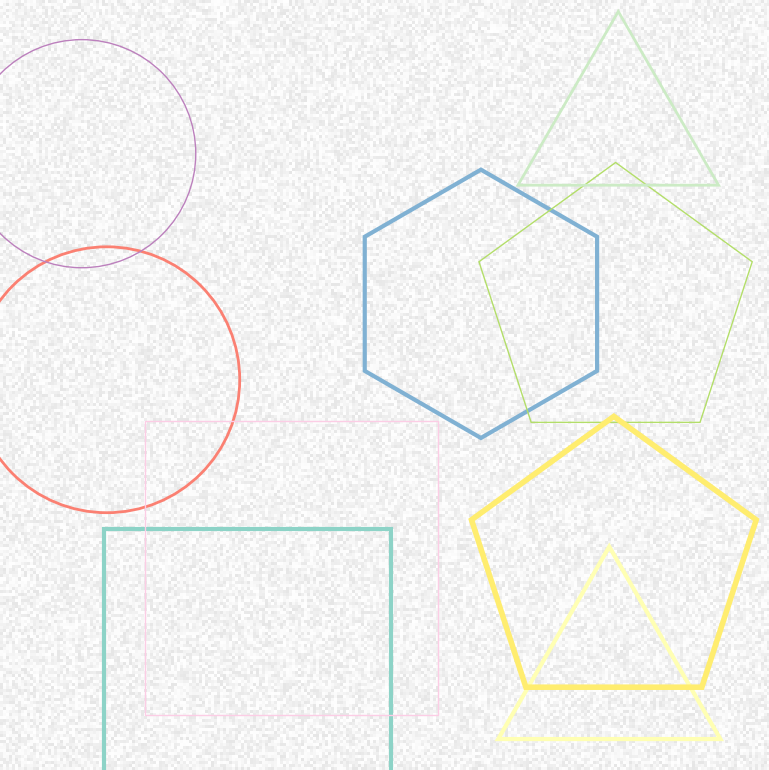[{"shape": "square", "thickness": 1.5, "radius": 0.93, "center": [0.321, 0.127]}, {"shape": "triangle", "thickness": 1.5, "radius": 0.83, "center": [0.791, 0.123]}, {"shape": "circle", "thickness": 1, "radius": 0.86, "center": [0.139, 0.507]}, {"shape": "hexagon", "thickness": 1.5, "radius": 0.87, "center": [0.625, 0.605]}, {"shape": "pentagon", "thickness": 0.5, "radius": 0.93, "center": [0.799, 0.602]}, {"shape": "square", "thickness": 0.5, "radius": 0.95, "center": [0.378, 0.262]}, {"shape": "circle", "thickness": 0.5, "radius": 0.74, "center": [0.106, 0.8]}, {"shape": "triangle", "thickness": 1, "radius": 0.75, "center": [0.803, 0.835]}, {"shape": "pentagon", "thickness": 2, "radius": 0.97, "center": [0.797, 0.265]}]